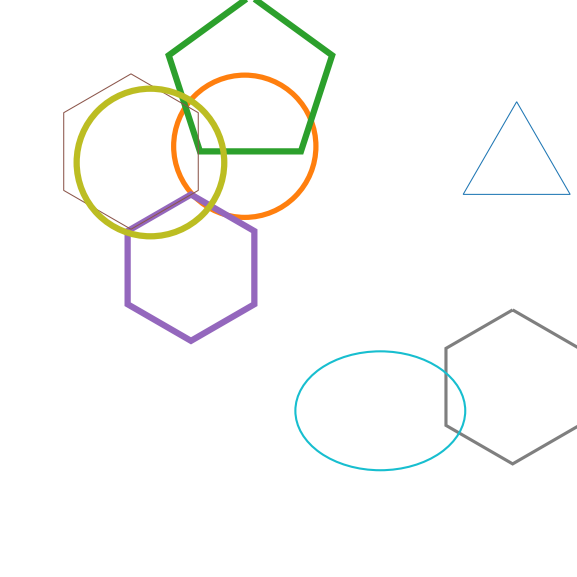[{"shape": "triangle", "thickness": 0.5, "radius": 0.53, "center": [0.895, 0.716]}, {"shape": "circle", "thickness": 2.5, "radius": 0.62, "center": [0.424, 0.746]}, {"shape": "pentagon", "thickness": 3, "radius": 0.74, "center": [0.434, 0.857]}, {"shape": "hexagon", "thickness": 3, "radius": 0.63, "center": [0.331, 0.536]}, {"shape": "hexagon", "thickness": 0.5, "radius": 0.67, "center": [0.227, 0.737]}, {"shape": "hexagon", "thickness": 1.5, "radius": 0.67, "center": [0.888, 0.329]}, {"shape": "circle", "thickness": 3, "radius": 0.64, "center": [0.261, 0.718]}, {"shape": "oval", "thickness": 1, "radius": 0.74, "center": [0.659, 0.288]}]